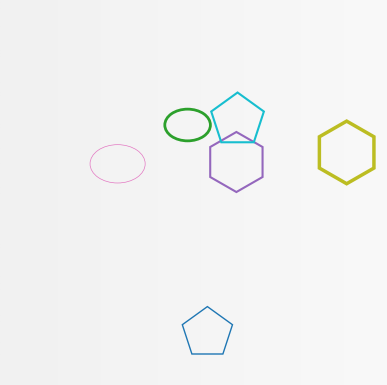[{"shape": "pentagon", "thickness": 1, "radius": 0.34, "center": [0.535, 0.136]}, {"shape": "oval", "thickness": 2, "radius": 0.29, "center": [0.484, 0.675]}, {"shape": "hexagon", "thickness": 1.5, "radius": 0.39, "center": [0.61, 0.579]}, {"shape": "oval", "thickness": 0.5, "radius": 0.36, "center": [0.304, 0.574]}, {"shape": "hexagon", "thickness": 2.5, "radius": 0.41, "center": [0.895, 0.604]}, {"shape": "pentagon", "thickness": 1.5, "radius": 0.36, "center": [0.613, 0.688]}]